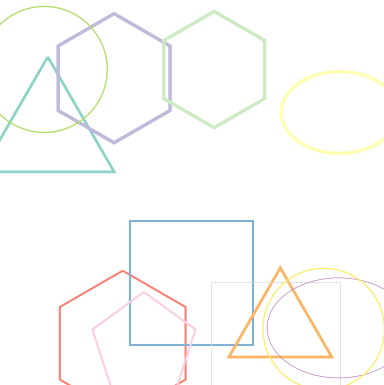[{"shape": "triangle", "thickness": 2, "radius": 1.0, "center": [0.124, 0.653]}, {"shape": "oval", "thickness": 2.5, "radius": 0.76, "center": [0.882, 0.708]}, {"shape": "hexagon", "thickness": 2.5, "radius": 0.84, "center": [0.296, 0.797]}, {"shape": "hexagon", "thickness": 1.5, "radius": 0.94, "center": [0.319, 0.108]}, {"shape": "square", "thickness": 1.5, "radius": 0.8, "center": [0.498, 0.265]}, {"shape": "triangle", "thickness": 2, "radius": 0.77, "center": [0.728, 0.15]}, {"shape": "circle", "thickness": 1, "radius": 0.82, "center": [0.115, 0.82]}, {"shape": "pentagon", "thickness": 1.5, "radius": 0.7, "center": [0.374, 0.101]}, {"shape": "square", "thickness": 0.5, "radius": 0.83, "center": [0.715, 0.1]}, {"shape": "oval", "thickness": 0.5, "radius": 0.93, "center": [0.88, 0.148]}, {"shape": "hexagon", "thickness": 2.5, "radius": 0.76, "center": [0.556, 0.819]}, {"shape": "circle", "thickness": 1, "radius": 0.79, "center": [0.841, 0.145]}]